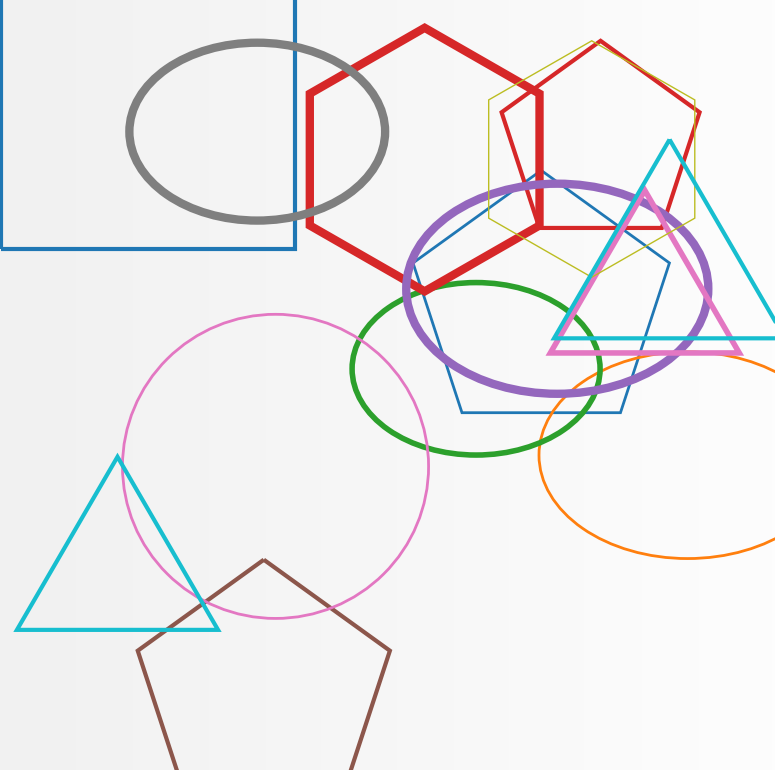[{"shape": "pentagon", "thickness": 1, "radius": 0.87, "center": [0.698, 0.605]}, {"shape": "square", "thickness": 1.5, "radius": 0.95, "center": [0.191, 0.866]}, {"shape": "oval", "thickness": 1, "radius": 0.96, "center": [0.887, 0.409]}, {"shape": "oval", "thickness": 2, "radius": 0.8, "center": [0.614, 0.521]}, {"shape": "hexagon", "thickness": 3, "radius": 0.86, "center": [0.548, 0.793]}, {"shape": "pentagon", "thickness": 1.5, "radius": 0.67, "center": [0.775, 0.813]}, {"shape": "oval", "thickness": 3, "radius": 0.97, "center": [0.719, 0.625]}, {"shape": "pentagon", "thickness": 1.5, "radius": 0.86, "center": [0.34, 0.102]}, {"shape": "triangle", "thickness": 2, "radius": 0.7, "center": [0.832, 0.612]}, {"shape": "circle", "thickness": 1, "radius": 0.99, "center": [0.356, 0.394]}, {"shape": "oval", "thickness": 3, "radius": 0.82, "center": [0.332, 0.829]}, {"shape": "hexagon", "thickness": 0.5, "radius": 0.77, "center": [0.764, 0.793]}, {"shape": "triangle", "thickness": 1.5, "radius": 0.75, "center": [0.152, 0.257]}, {"shape": "triangle", "thickness": 1.5, "radius": 0.86, "center": [0.864, 0.647]}]